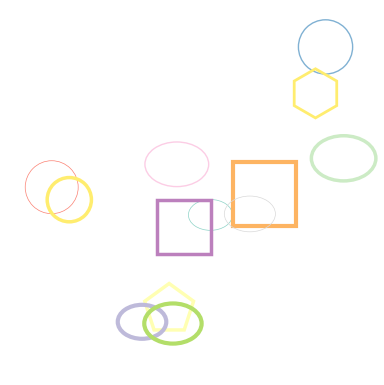[{"shape": "oval", "thickness": 0.5, "radius": 0.29, "center": [0.547, 0.442]}, {"shape": "pentagon", "thickness": 2.5, "radius": 0.33, "center": [0.439, 0.197]}, {"shape": "oval", "thickness": 3, "radius": 0.32, "center": [0.369, 0.164]}, {"shape": "circle", "thickness": 0.5, "radius": 0.34, "center": [0.134, 0.514]}, {"shape": "circle", "thickness": 1, "radius": 0.35, "center": [0.846, 0.878]}, {"shape": "square", "thickness": 3, "radius": 0.41, "center": [0.687, 0.495]}, {"shape": "oval", "thickness": 3, "radius": 0.37, "center": [0.449, 0.16]}, {"shape": "oval", "thickness": 1, "radius": 0.41, "center": [0.459, 0.573]}, {"shape": "oval", "thickness": 0.5, "radius": 0.33, "center": [0.649, 0.444]}, {"shape": "square", "thickness": 2.5, "radius": 0.35, "center": [0.478, 0.411]}, {"shape": "oval", "thickness": 2.5, "radius": 0.42, "center": [0.893, 0.589]}, {"shape": "hexagon", "thickness": 2, "radius": 0.32, "center": [0.819, 0.758]}, {"shape": "circle", "thickness": 2.5, "radius": 0.29, "center": [0.18, 0.481]}]